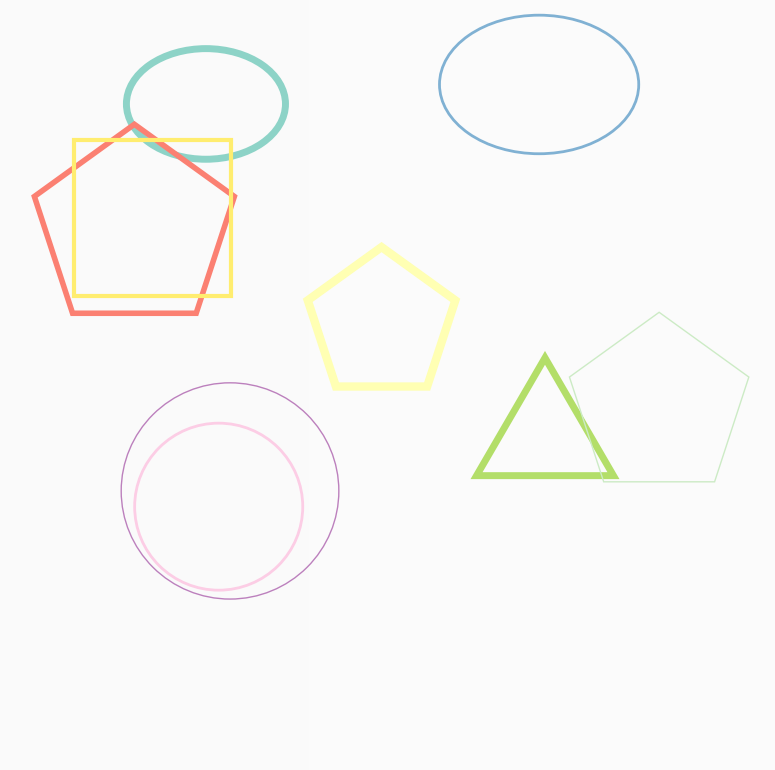[{"shape": "oval", "thickness": 2.5, "radius": 0.51, "center": [0.266, 0.865]}, {"shape": "pentagon", "thickness": 3, "radius": 0.5, "center": [0.492, 0.579]}, {"shape": "pentagon", "thickness": 2, "radius": 0.68, "center": [0.173, 0.703]}, {"shape": "oval", "thickness": 1, "radius": 0.64, "center": [0.696, 0.89]}, {"shape": "triangle", "thickness": 2.5, "radius": 0.51, "center": [0.703, 0.433]}, {"shape": "circle", "thickness": 1, "radius": 0.54, "center": [0.282, 0.342]}, {"shape": "circle", "thickness": 0.5, "radius": 0.7, "center": [0.297, 0.362]}, {"shape": "pentagon", "thickness": 0.5, "radius": 0.61, "center": [0.851, 0.473]}, {"shape": "square", "thickness": 1.5, "radius": 0.5, "center": [0.197, 0.717]}]